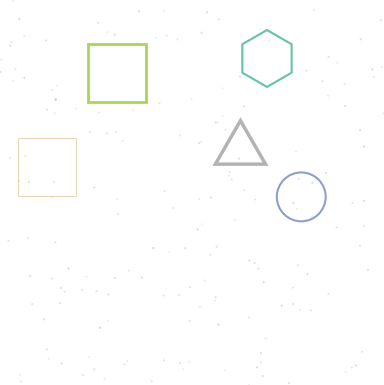[{"shape": "hexagon", "thickness": 1.5, "radius": 0.37, "center": [0.693, 0.848]}, {"shape": "circle", "thickness": 1.5, "radius": 0.32, "center": [0.782, 0.489]}, {"shape": "square", "thickness": 2, "radius": 0.38, "center": [0.304, 0.81]}, {"shape": "square", "thickness": 0.5, "radius": 0.38, "center": [0.122, 0.566]}, {"shape": "triangle", "thickness": 2.5, "radius": 0.38, "center": [0.625, 0.611]}]